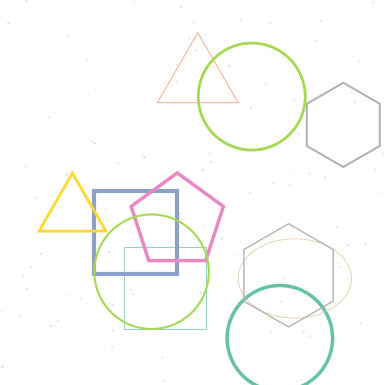[{"shape": "square", "thickness": 0.5, "radius": 0.53, "center": [0.429, 0.251]}, {"shape": "circle", "thickness": 2.5, "radius": 0.68, "center": [0.727, 0.121]}, {"shape": "triangle", "thickness": 0.5, "radius": 0.61, "center": [0.514, 0.794]}, {"shape": "square", "thickness": 3, "radius": 0.54, "center": [0.353, 0.397]}, {"shape": "pentagon", "thickness": 2.5, "radius": 0.63, "center": [0.46, 0.425]}, {"shape": "circle", "thickness": 2, "radius": 0.69, "center": [0.654, 0.749]}, {"shape": "circle", "thickness": 1.5, "radius": 0.74, "center": [0.394, 0.294]}, {"shape": "triangle", "thickness": 2, "radius": 0.5, "center": [0.188, 0.45]}, {"shape": "oval", "thickness": 0.5, "radius": 0.74, "center": [0.766, 0.277]}, {"shape": "hexagon", "thickness": 1.5, "radius": 0.55, "center": [0.892, 0.676]}, {"shape": "hexagon", "thickness": 1, "radius": 0.67, "center": [0.749, 0.285]}]